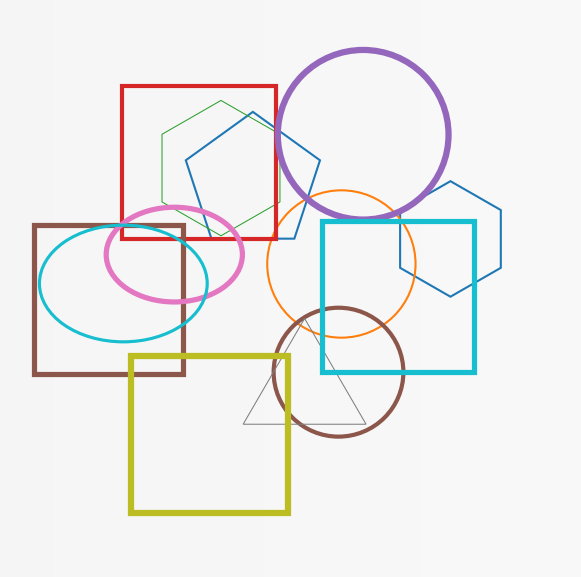[{"shape": "hexagon", "thickness": 1, "radius": 0.5, "center": [0.775, 0.585]}, {"shape": "pentagon", "thickness": 1, "radius": 0.61, "center": [0.435, 0.684]}, {"shape": "circle", "thickness": 1, "radius": 0.64, "center": [0.587, 0.542]}, {"shape": "hexagon", "thickness": 0.5, "radius": 0.59, "center": [0.38, 0.708]}, {"shape": "square", "thickness": 2, "radius": 0.66, "center": [0.342, 0.718]}, {"shape": "circle", "thickness": 3, "radius": 0.73, "center": [0.625, 0.766]}, {"shape": "square", "thickness": 2.5, "radius": 0.64, "center": [0.187, 0.48]}, {"shape": "circle", "thickness": 2, "radius": 0.56, "center": [0.582, 0.355]}, {"shape": "oval", "thickness": 2.5, "radius": 0.59, "center": [0.3, 0.558]}, {"shape": "triangle", "thickness": 0.5, "radius": 0.61, "center": [0.524, 0.326]}, {"shape": "square", "thickness": 3, "radius": 0.68, "center": [0.36, 0.247]}, {"shape": "oval", "thickness": 1.5, "radius": 0.72, "center": [0.212, 0.508]}, {"shape": "square", "thickness": 2.5, "radius": 0.65, "center": [0.685, 0.486]}]